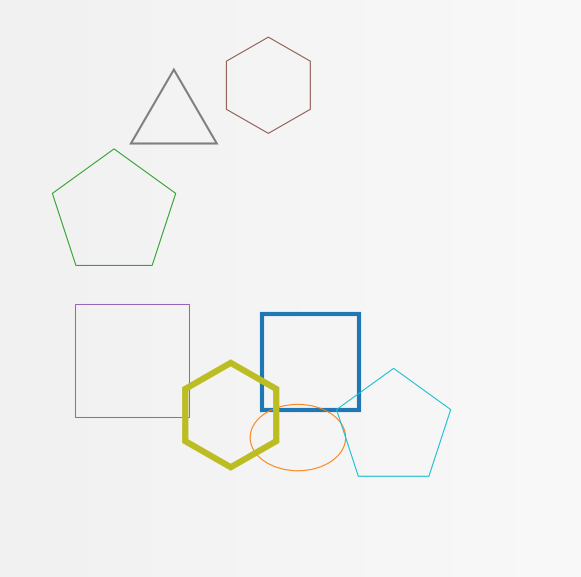[{"shape": "square", "thickness": 2, "radius": 0.41, "center": [0.534, 0.372]}, {"shape": "oval", "thickness": 0.5, "radius": 0.41, "center": [0.513, 0.241]}, {"shape": "pentagon", "thickness": 0.5, "radius": 0.56, "center": [0.196, 0.63]}, {"shape": "square", "thickness": 0.5, "radius": 0.49, "center": [0.227, 0.375]}, {"shape": "hexagon", "thickness": 0.5, "radius": 0.42, "center": [0.462, 0.852]}, {"shape": "triangle", "thickness": 1, "radius": 0.43, "center": [0.299, 0.793]}, {"shape": "hexagon", "thickness": 3, "radius": 0.45, "center": [0.397, 0.28]}, {"shape": "pentagon", "thickness": 0.5, "radius": 0.52, "center": [0.677, 0.258]}]